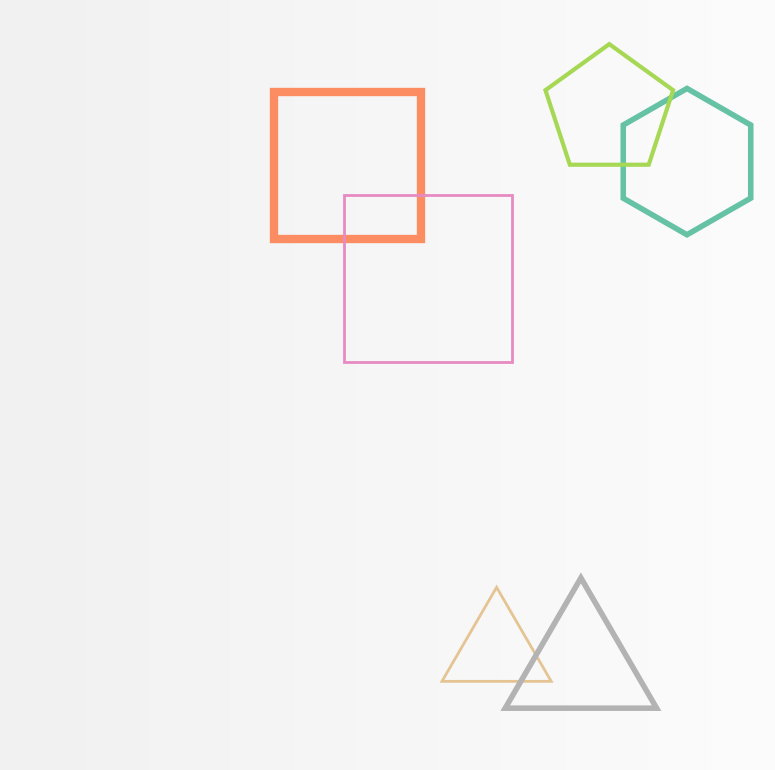[{"shape": "hexagon", "thickness": 2, "radius": 0.47, "center": [0.886, 0.79]}, {"shape": "square", "thickness": 3, "radius": 0.48, "center": [0.449, 0.785]}, {"shape": "square", "thickness": 1, "radius": 0.54, "center": [0.552, 0.639]}, {"shape": "pentagon", "thickness": 1.5, "radius": 0.43, "center": [0.786, 0.856]}, {"shape": "triangle", "thickness": 1, "radius": 0.41, "center": [0.641, 0.156]}, {"shape": "triangle", "thickness": 2, "radius": 0.56, "center": [0.75, 0.137]}]